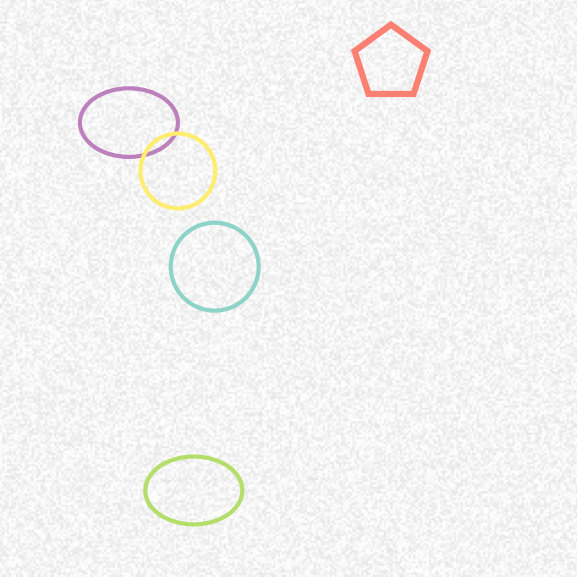[{"shape": "circle", "thickness": 2, "radius": 0.38, "center": [0.372, 0.537]}, {"shape": "pentagon", "thickness": 3, "radius": 0.33, "center": [0.677, 0.89]}, {"shape": "oval", "thickness": 2, "radius": 0.42, "center": [0.336, 0.15]}, {"shape": "oval", "thickness": 2, "radius": 0.42, "center": [0.223, 0.787]}, {"shape": "circle", "thickness": 2, "radius": 0.32, "center": [0.308, 0.703]}]